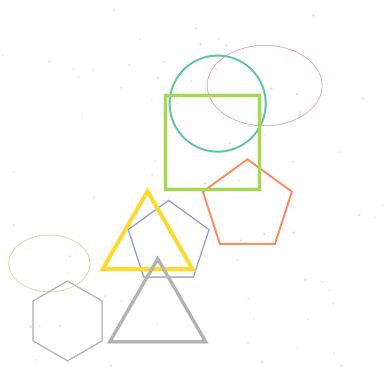[{"shape": "circle", "thickness": 1.5, "radius": 0.62, "center": [0.565, 0.731]}, {"shape": "pentagon", "thickness": 1.5, "radius": 0.61, "center": [0.643, 0.465]}, {"shape": "pentagon", "thickness": 1, "radius": 0.55, "center": [0.438, 0.369]}, {"shape": "oval", "thickness": 0.5, "radius": 0.75, "center": [0.687, 0.778]}, {"shape": "square", "thickness": 2.5, "radius": 0.61, "center": [0.55, 0.631]}, {"shape": "triangle", "thickness": 3, "radius": 0.67, "center": [0.383, 0.368]}, {"shape": "oval", "thickness": 0.5, "radius": 0.53, "center": [0.128, 0.316]}, {"shape": "triangle", "thickness": 2.5, "radius": 0.72, "center": [0.41, 0.184]}, {"shape": "hexagon", "thickness": 1, "radius": 0.52, "center": [0.176, 0.166]}]